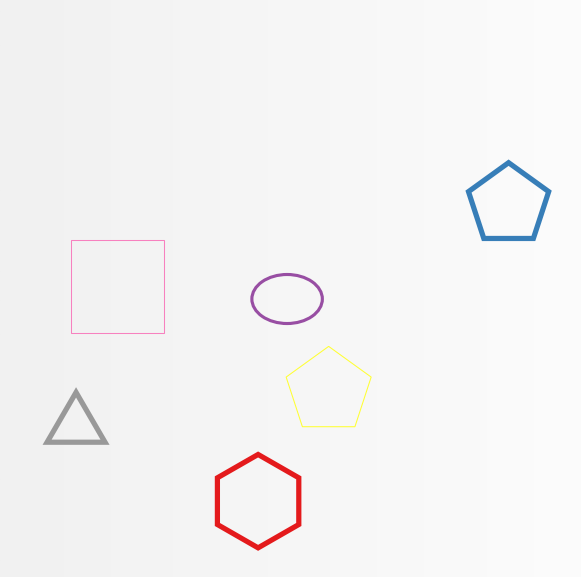[{"shape": "hexagon", "thickness": 2.5, "radius": 0.4, "center": [0.444, 0.131]}, {"shape": "pentagon", "thickness": 2.5, "radius": 0.36, "center": [0.875, 0.645]}, {"shape": "oval", "thickness": 1.5, "radius": 0.3, "center": [0.494, 0.481]}, {"shape": "pentagon", "thickness": 0.5, "radius": 0.38, "center": [0.565, 0.322]}, {"shape": "square", "thickness": 0.5, "radius": 0.4, "center": [0.202, 0.503]}, {"shape": "triangle", "thickness": 2.5, "radius": 0.29, "center": [0.131, 0.262]}]